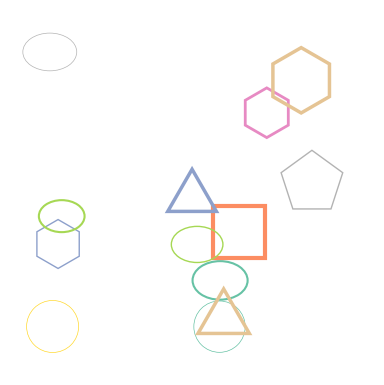[{"shape": "oval", "thickness": 1.5, "radius": 0.36, "center": [0.572, 0.272]}, {"shape": "circle", "thickness": 0.5, "radius": 0.33, "center": [0.57, 0.152]}, {"shape": "square", "thickness": 3, "radius": 0.34, "center": [0.62, 0.399]}, {"shape": "hexagon", "thickness": 1, "radius": 0.32, "center": [0.151, 0.366]}, {"shape": "triangle", "thickness": 2.5, "radius": 0.36, "center": [0.499, 0.487]}, {"shape": "hexagon", "thickness": 2, "radius": 0.32, "center": [0.693, 0.707]}, {"shape": "oval", "thickness": 1, "radius": 0.34, "center": [0.512, 0.365]}, {"shape": "oval", "thickness": 1.5, "radius": 0.3, "center": [0.16, 0.439]}, {"shape": "circle", "thickness": 0.5, "radius": 0.34, "center": [0.137, 0.152]}, {"shape": "hexagon", "thickness": 2.5, "radius": 0.42, "center": [0.782, 0.791]}, {"shape": "triangle", "thickness": 2.5, "radius": 0.38, "center": [0.581, 0.172]}, {"shape": "oval", "thickness": 0.5, "radius": 0.35, "center": [0.129, 0.865]}, {"shape": "pentagon", "thickness": 1, "radius": 0.42, "center": [0.81, 0.525]}]